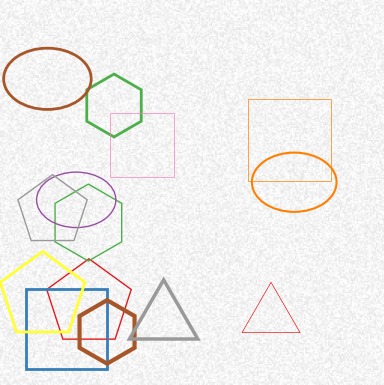[{"shape": "pentagon", "thickness": 1, "radius": 0.58, "center": [0.231, 0.212]}, {"shape": "triangle", "thickness": 0.5, "radius": 0.44, "center": [0.704, 0.18]}, {"shape": "square", "thickness": 2, "radius": 0.52, "center": [0.173, 0.145]}, {"shape": "hexagon", "thickness": 2, "radius": 0.41, "center": [0.296, 0.726]}, {"shape": "hexagon", "thickness": 1, "radius": 0.5, "center": [0.23, 0.422]}, {"shape": "oval", "thickness": 1, "radius": 0.51, "center": [0.198, 0.481]}, {"shape": "square", "thickness": 0.5, "radius": 0.54, "center": [0.752, 0.637]}, {"shape": "oval", "thickness": 1.5, "radius": 0.55, "center": [0.764, 0.527]}, {"shape": "pentagon", "thickness": 2, "radius": 0.58, "center": [0.111, 0.231]}, {"shape": "oval", "thickness": 2, "radius": 0.57, "center": [0.123, 0.795]}, {"shape": "hexagon", "thickness": 3, "radius": 0.41, "center": [0.278, 0.138]}, {"shape": "square", "thickness": 0.5, "radius": 0.42, "center": [0.369, 0.623]}, {"shape": "triangle", "thickness": 2.5, "radius": 0.51, "center": [0.425, 0.171]}, {"shape": "pentagon", "thickness": 1, "radius": 0.47, "center": [0.137, 0.452]}]